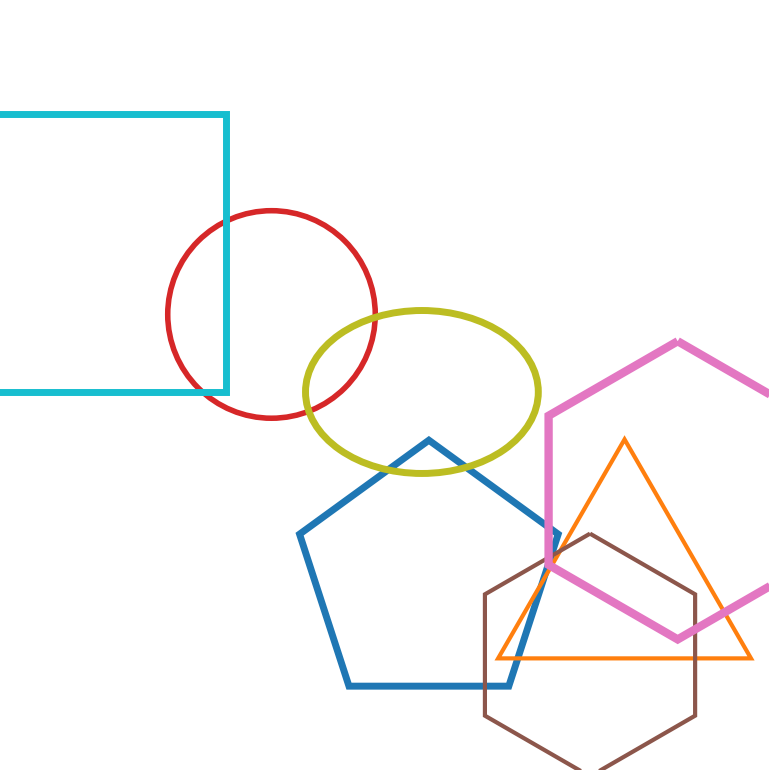[{"shape": "pentagon", "thickness": 2.5, "radius": 0.88, "center": [0.557, 0.252]}, {"shape": "triangle", "thickness": 1.5, "radius": 0.95, "center": [0.811, 0.24]}, {"shape": "circle", "thickness": 2, "radius": 0.67, "center": [0.353, 0.592]}, {"shape": "hexagon", "thickness": 1.5, "radius": 0.79, "center": [0.766, 0.149]}, {"shape": "hexagon", "thickness": 3, "radius": 0.97, "center": [0.88, 0.363]}, {"shape": "oval", "thickness": 2.5, "radius": 0.76, "center": [0.548, 0.491]}, {"shape": "square", "thickness": 2.5, "radius": 0.9, "center": [0.113, 0.671]}]